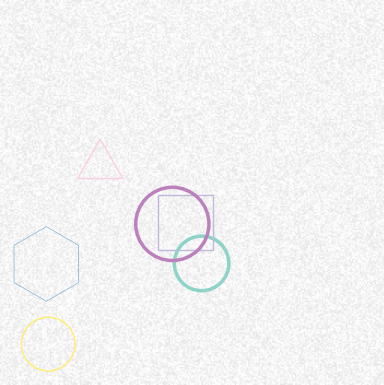[{"shape": "circle", "thickness": 2.5, "radius": 0.35, "center": [0.524, 0.316]}, {"shape": "square", "thickness": 1, "radius": 0.36, "center": [0.481, 0.423]}, {"shape": "hexagon", "thickness": 0.5, "radius": 0.48, "center": [0.12, 0.314]}, {"shape": "triangle", "thickness": 1, "radius": 0.34, "center": [0.26, 0.57]}, {"shape": "circle", "thickness": 2.5, "radius": 0.48, "center": [0.448, 0.418]}, {"shape": "circle", "thickness": 1, "radius": 0.35, "center": [0.125, 0.106]}]